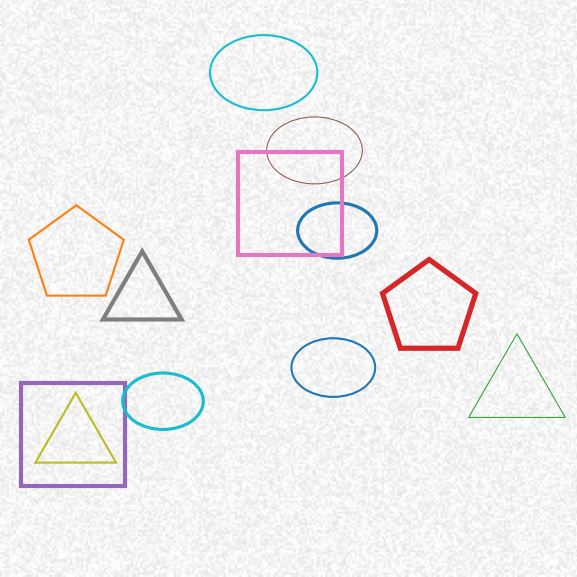[{"shape": "oval", "thickness": 1, "radius": 0.36, "center": [0.577, 0.363]}, {"shape": "oval", "thickness": 1.5, "radius": 0.34, "center": [0.584, 0.6]}, {"shape": "pentagon", "thickness": 1, "radius": 0.43, "center": [0.132, 0.557]}, {"shape": "triangle", "thickness": 0.5, "radius": 0.48, "center": [0.895, 0.325]}, {"shape": "pentagon", "thickness": 2.5, "radius": 0.42, "center": [0.743, 0.465]}, {"shape": "square", "thickness": 2, "radius": 0.45, "center": [0.126, 0.247]}, {"shape": "oval", "thickness": 0.5, "radius": 0.41, "center": [0.545, 0.739]}, {"shape": "square", "thickness": 2, "radius": 0.45, "center": [0.502, 0.647]}, {"shape": "triangle", "thickness": 2, "radius": 0.39, "center": [0.246, 0.485]}, {"shape": "triangle", "thickness": 1, "radius": 0.4, "center": [0.131, 0.238]}, {"shape": "oval", "thickness": 1, "radius": 0.46, "center": [0.457, 0.873]}, {"shape": "oval", "thickness": 1.5, "radius": 0.35, "center": [0.282, 0.304]}]